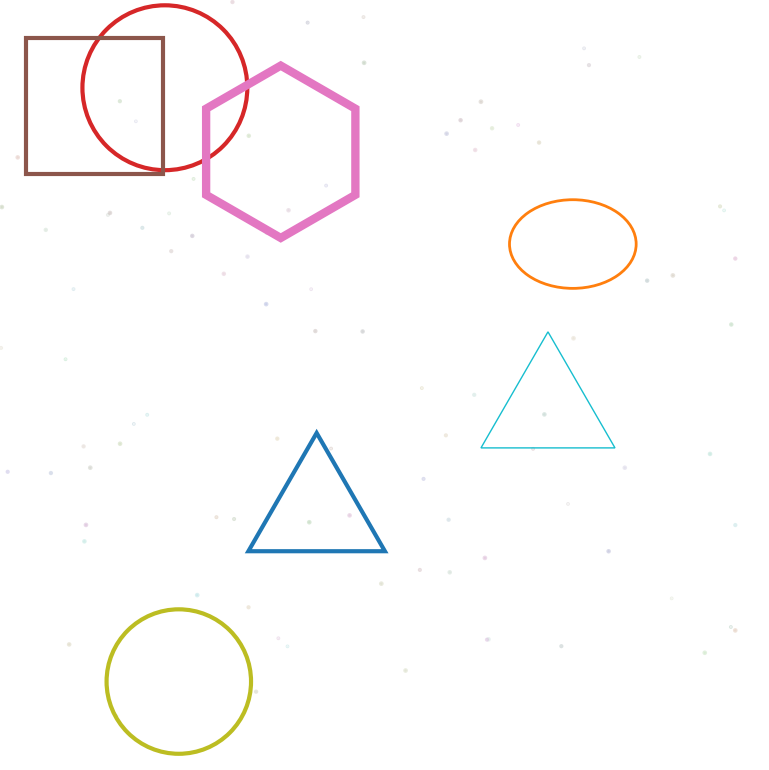[{"shape": "triangle", "thickness": 1.5, "radius": 0.51, "center": [0.411, 0.335]}, {"shape": "oval", "thickness": 1, "radius": 0.41, "center": [0.744, 0.683]}, {"shape": "circle", "thickness": 1.5, "radius": 0.54, "center": [0.214, 0.886]}, {"shape": "square", "thickness": 1.5, "radius": 0.44, "center": [0.123, 0.862]}, {"shape": "hexagon", "thickness": 3, "radius": 0.56, "center": [0.365, 0.803]}, {"shape": "circle", "thickness": 1.5, "radius": 0.47, "center": [0.232, 0.115]}, {"shape": "triangle", "thickness": 0.5, "radius": 0.5, "center": [0.712, 0.469]}]